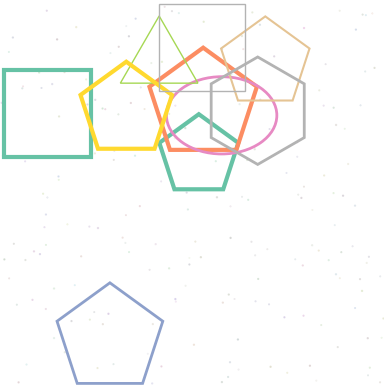[{"shape": "pentagon", "thickness": 3, "radius": 0.54, "center": [0.516, 0.596]}, {"shape": "square", "thickness": 3, "radius": 0.57, "center": [0.124, 0.705]}, {"shape": "pentagon", "thickness": 3, "radius": 0.73, "center": [0.528, 0.729]}, {"shape": "pentagon", "thickness": 2, "radius": 0.72, "center": [0.285, 0.121]}, {"shape": "oval", "thickness": 2, "radius": 0.72, "center": [0.576, 0.7]}, {"shape": "triangle", "thickness": 1, "radius": 0.58, "center": [0.413, 0.842]}, {"shape": "pentagon", "thickness": 3, "radius": 0.62, "center": [0.328, 0.715]}, {"shape": "pentagon", "thickness": 1.5, "radius": 0.6, "center": [0.689, 0.837]}, {"shape": "square", "thickness": 1, "radius": 0.56, "center": [0.524, 0.876]}, {"shape": "hexagon", "thickness": 2, "radius": 0.7, "center": [0.669, 0.712]}]